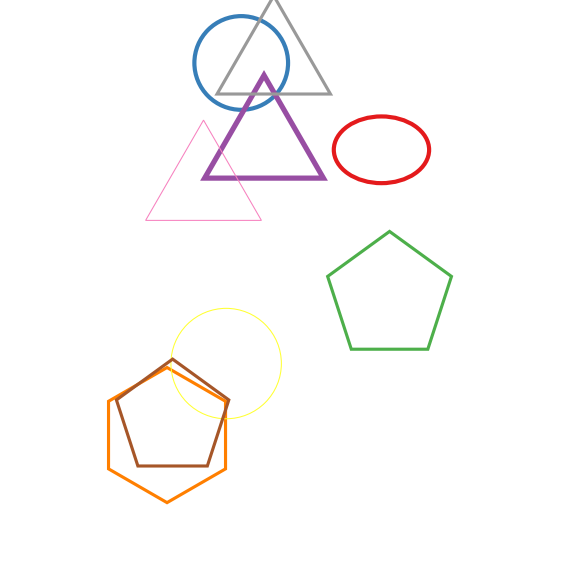[{"shape": "oval", "thickness": 2, "radius": 0.41, "center": [0.661, 0.74]}, {"shape": "circle", "thickness": 2, "radius": 0.41, "center": [0.418, 0.89]}, {"shape": "pentagon", "thickness": 1.5, "radius": 0.56, "center": [0.675, 0.486]}, {"shape": "triangle", "thickness": 2.5, "radius": 0.59, "center": [0.457, 0.75]}, {"shape": "hexagon", "thickness": 1.5, "radius": 0.58, "center": [0.289, 0.246]}, {"shape": "circle", "thickness": 0.5, "radius": 0.48, "center": [0.392, 0.37]}, {"shape": "pentagon", "thickness": 1.5, "radius": 0.51, "center": [0.299, 0.275]}, {"shape": "triangle", "thickness": 0.5, "radius": 0.58, "center": [0.352, 0.675]}, {"shape": "triangle", "thickness": 1.5, "radius": 0.57, "center": [0.474, 0.893]}]